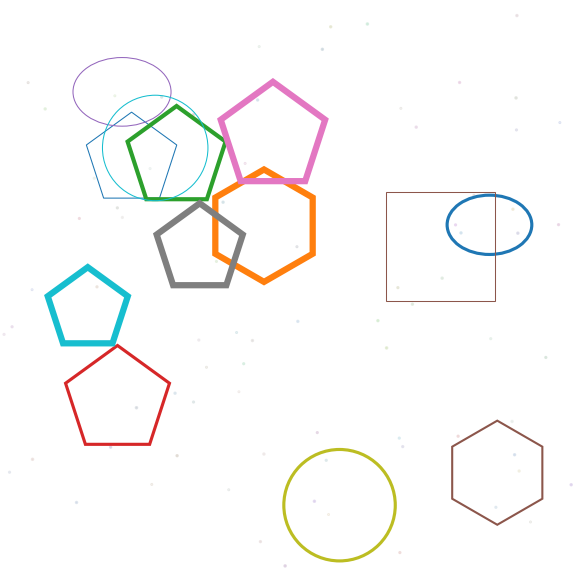[{"shape": "pentagon", "thickness": 0.5, "radius": 0.41, "center": [0.228, 0.723]}, {"shape": "oval", "thickness": 1.5, "radius": 0.37, "center": [0.848, 0.61]}, {"shape": "hexagon", "thickness": 3, "radius": 0.49, "center": [0.457, 0.608]}, {"shape": "pentagon", "thickness": 2, "radius": 0.45, "center": [0.306, 0.726]}, {"shape": "pentagon", "thickness": 1.5, "radius": 0.47, "center": [0.203, 0.306]}, {"shape": "oval", "thickness": 0.5, "radius": 0.42, "center": [0.211, 0.84]}, {"shape": "square", "thickness": 0.5, "radius": 0.47, "center": [0.763, 0.572]}, {"shape": "hexagon", "thickness": 1, "radius": 0.45, "center": [0.861, 0.181]}, {"shape": "pentagon", "thickness": 3, "radius": 0.48, "center": [0.473, 0.762]}, {"shape": "pentagon", "thickness": 3, "radius": 0.39, "center": [0.346, 0.569]}, {"shape": "circle", "thickness": 1.5, "radius": 0.48, "center": [0.588, 0.124]}, {"shape": "pentagon", "thickness": 3, "radius": 0.36, "center": [0.152, 0.464]}, {"shape": "circle", "thickness": 0.5, "radius": 0.46, "center": [0.269, 0.743]}]